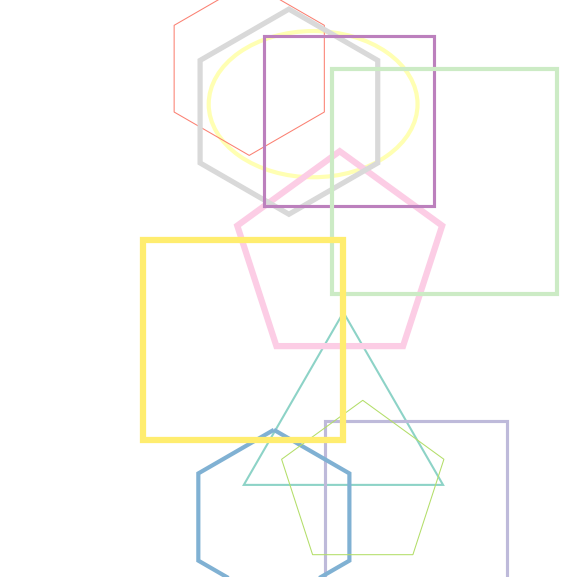[{"shape": "triangle", "thickness": 1, "radius": 1.0, "center": [0.595, 0.259]}, {"shape": "oval", "thickness": 2, "radius": 0.9, "center": [0.542, 0.819]}, {"shape": "square", "thickness": 1.5, "radius": 0.79, "center": [0.721, 0.113]}, {"shape": "hexagon", "thickness": 0.5, "radius": 0.75, "center": [0.432, 0.88]}, {"shape": "hexagon", "thickness": 2, "radius": 0.76, "center": [0.474, 0.104]}, {"shape": "pentagon", "thickness": 0.5, "radius": 0.74, "center": [0.628, 0.158]}, {"shape": "pentagon", "thickness": 3, "radius": 0.93, "center": [0.588, 0.551]}, {"shape": "hexagon", "thickness": 2.5, "radius": 0.89, "center": [0.5, 0.806]}, {"shape": "square", "thickness": 1.5, "radius": 0.73, "center": [0.605, 0.789]}, {"shape": "square", "thickness": 2, "radius": 0.97, "center": [0.769, 0.685]}, {"shape": "square", "thickness": 3, "radius": 0.87, "center": [0.421, 0.411]}]